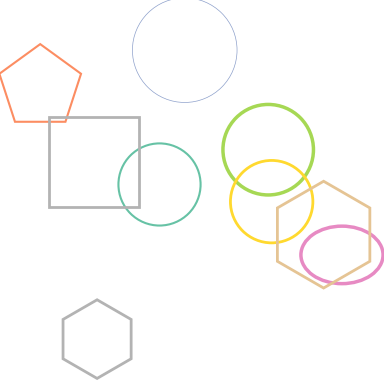[{"shape": "circle", "thickness": 1.5, "radius": 0.53, "center": [0.414, 0.521]}, {"shape": "pentagon", "thickness": 1.5, "radius": 0.56, "center": [0.104, 0.774]}, {"shape": "circle", "thickness": 0.5, "radius": 0.68, "center": [0.48, 0.87]}, {"shape": "oval", "thickness": 2.5, "radius": 0.53, "center": [0.888, 0.338]}, {"shape": "circle", "thickness": 2.5, "radius": 0.59, "center": [0.697, 0.611]}, {"shape": "circle", "thickness": 2, "radius": 0.54, "center": [0.706, 0.476]}, {"shape": "hexagon", "thickness": 2, "radius": 0.69, "center": [0.841, 0.391]}, {"shape": "square", "thickness": 2, "radius": 0.59, "center": [0.244, 0.578]}, {"shape": "hexagon", "thickness": 2, "radius": 0.51, "center": [0.252, 0.119]}]